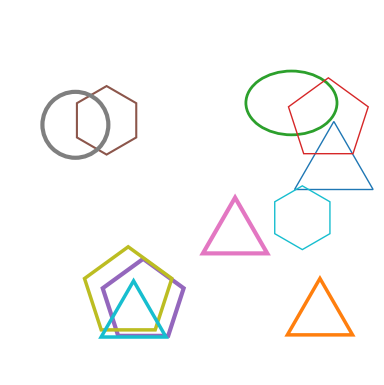[{"shape": "triangle", "thickness": 1, "radius": 0.59, "center": [0.867, 0.567]}, {"shape": "triangle", "thickness": 2.5, "radius": 0.49, "center": [0.831, 0.179]}, {"shape": "oval", "thickness": 2, "radius": 0.59, "center": [0.757, 0.733]}, {"shape": "pentagon", "thickness": 1, "radius": 0.54, "center": [0.853, 0.689]}, {"shape": "pentagon", "thickness": 3, "radius": 0.55, "center": [0.372, 0.217]}, {"shape": "hexagon", "thickness": 1.5, "radius": 0.44, "center": [0.277, 0.687]}, {"shape": "triangle", "thickness": 3, "radius": 0.48, "center": [0.611, 0.39]}, {"shape": "circle", "thickness": 3, "radius": 0.43, "center": [0.196, 0.676]}, {"shape": "pentagon", "thickness": 2.5, "radius": 0.6, "center": [0.333, 0.24]}, {"shape": "hexagon", "thickness": 1, "radius": 0.41, "center": [0.785, 0.434]}, {"shape": "triangle", "thickness": 2.5, "radius": 0.49, "center": [0.347, 0.173]}]